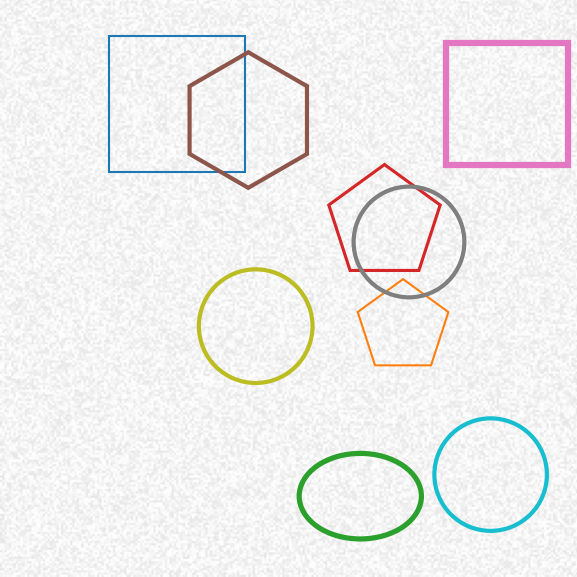[{"shape": "square", "thickness": 1, "radius": 0.59, "center": [0.307, 0.819]}, {"shape": "pentagon", "thickness": 1, "radius": 0.41, "center": [0.698, 0.433]}, {"shape": "oval", "thickness": 2.5, "radius": 0.53, "center": [0.624, 0.14]}, {"shape": "pentagon", "thickness": 1.5, "radius": 0.51, "center": [0.666, 0.613]}, {"shape": "hexagon", "thickness": 2, "radius": 0.59, "center": [0.43, 0.791]}, {"shape": "square", "thickness": 3, "radius": 0.53, "center": [0.878, 0.819]}, {"shape": "circle", "thickness": 2, "radius": 0.48, "center": [0.708, 0.58]}, {"shape": "circle", "thickness": 2, "radius": 0.49, "center": [0.443, 0.434]}, {"shape": "circle", "thickness": 2, "radius": 0.49, "center": [0.85, 0.177]}]